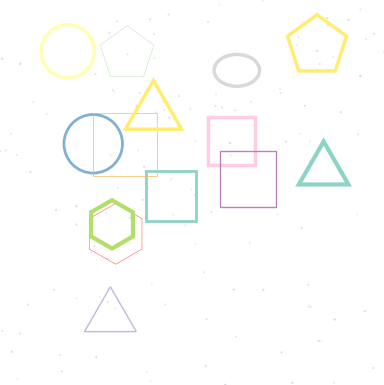[{"shape": "triangle", "thickness": 3, "radius": 0.37, "center": [0.841, 0.558]}, {"shape": "square", "thickness": 2, "radius": 0.32, "center": [0.444, 0.49]}, {"shape": "circle", "thickness": 2.5, "radius": 0.35, "center": [0.176, 0.867]}, {"shape": "triangle", "thickness": 1, "radius": 0.39, "center": [0.287, 0.177]}, {"shape": "hexagon", "thickness": 0.5, "radius": 0.39, "center": [0.3, 0.393]}, {"shape": "circle", "thickness": 2, "radius": 0.38, "center": [0.242, 0.627]}, {"shape": "square", "thickness": 0.5, "radius": 0.41, "center": [0.324, 0.625]}, {"shape": "hexagon", "thickness": 3, "radius": 0.31, "center": [0.291, 0.417]}, {"shape": "square", "thickness": 2.5, "radius": 0.31, "center": [0.602, 0.634]}, {"shape": "oval", "thickness": 2.5, "radius": 0.3, "center": [0.615, 0.817]}, {"shape": "square", "thickness": 1, "radius": 0.36, "center": [0.645, 0.535]}, {"shape": "pentagon", "thickness": 0.5, "radius": 0.37, "center": [0.33, 0.86]}, {"shape": "pentagon", "thickness": 2.5, "radius": 0.4, "center": [0.824, 0.881]}, {"shape": "triangle", "thickness": 2.5, "radius": 0.42, "center": [0.399, 0.707]}]